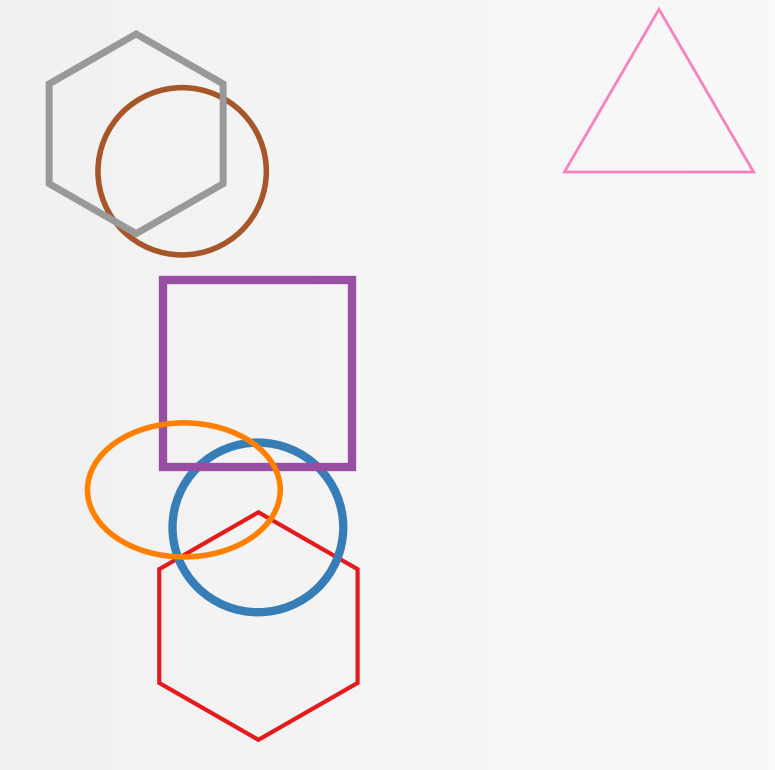[{"shape": "hexagon", "thickness": 1.5, "radius": 0.74, "center": [0.333, 0.187]}, {"shape": "circle", "thickness": 3, "radius": 0.55, "center": [0.333, 0.315]}, {"shape": "square", "thickness": 3, "radius": 0.61, "center": [0.332, 0.515]}, {"shape": "oval", "thickness": 2, "radius": 0.62, "center": [0.237, 0.364]}, {"shape": "circle", "thickness": 2, "radius": 0.54, "center": [0.235, 0.778]}, {"shape": "triangle", "thickness": 1, "radius": 0.7, "center": [0.85, 0.847]}, {"shape": "hexagon", "thickness": 2.5, "radius": 0.65, "center": [0.176, 0.826]}]